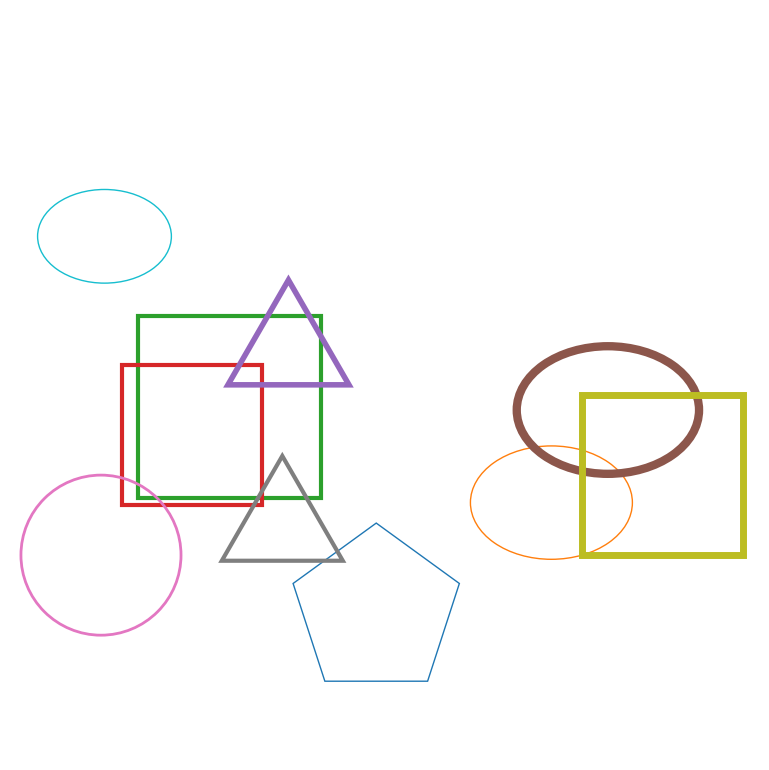[{"shape": "pentagon", "thickness": 0.5, "radius": 0.57, "center": [0.489, 0.207]}, {"shape": "oval", "thickness": 0.5, "radius": 0.53, "center": [0.716, 0.347]}, {"shape": "square", "thickness": 1.5, "radius": 0.59, "center": [0.298, 0.471]}, {"shape": "square", "thickness": 1.5, "radius": 0.46, "center": [0.25, 0.435]}, {"shape": "triangle", "thickness": 2, "radius": 0.45, "center": [0.375, 0.546]}, {"shape": "oval", "thickness": 3, "radius": 0.59, "center": [0.789, 0.467]}, {"shape": "circle", "thickness": 1, "radius": 0.52, "center": [0.131, 0.279]}, {"shape": "triangle", "thickness": 1.5, "radius": 0.45, "center": [0.367, 0.317]}, {"shape": "square", "thickness": 2.5, "radius": 0.52, "center": [0.86, 0.383]}, {"shape": "oval", "thickness": 0.5, "radius": 0.43, "center": [0.136, 0.693]}]